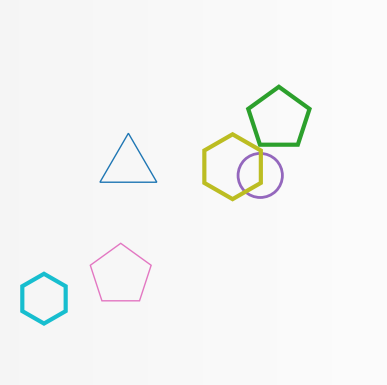[{"shape": "triangle", "thickness": 1, "radius": 0.42, "center": [0.331, 0.569]}, {"shape": "pentagon", "thickness": 3, "radius": 0.42, "center": [0.72, 0.691]}, {"shape": "circle", "thickness": 2, "radius": 0.29, "center": [0.672, 0.544]}, {"shape": "pentagon", "thickness": 1, "radius": 0.41, "center": [0.312, 0.285]}, {"shape": "hexagon", "thickness": 3, "radius": 0.42, "center": [0.6, 0.567]}, {"shape": "hexagon", "thickness": 3, "radius": 0.32, "center": [0.114, 0.224]}]